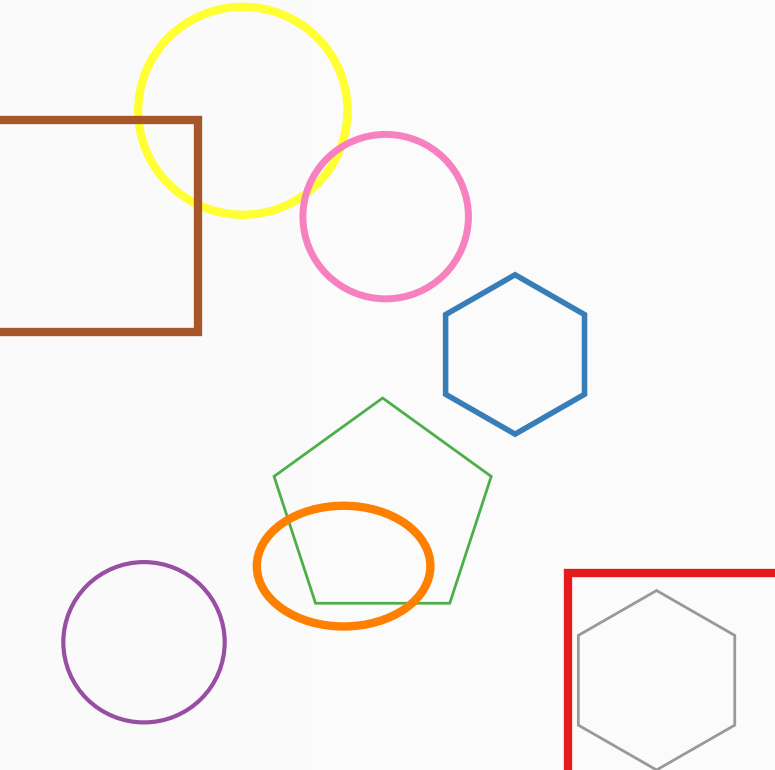[{"shape": "square", "thickness": 3, "radius": 0.68, "center": [0.869, 0.119]}, {"shape": "hexagon", "thickness": 2, "radius": 0.52, "center": [0.665, 0.54]}, {"shape": "pentagon", "thickness": 1, "radius": 0.74, "center": [0.494, 0.336]}, {"shape": "circle", "thickness": 1.5, "radius": 0.52, "center": [0.186, 0.166]}, {"shape": "oval", "thickness": 3, "radius": 0.56, "center": [0.443, 0.265]}, {"shape": "circle", "thickness": 3, "radius": 0.68, "center": [0.313, 0.856]}, {"shape": "square", "thickness": 3, "radius": 0.69, "center": [0.118, 0.707]}, {"shape": "circle", "thickness": 2.5, "radius": 0.53, "center": [0.498, 0.719]}, {"shape": "hexagon", "thickness": 1, "radius": 0.58, "center": [0.847, 0.117]}]